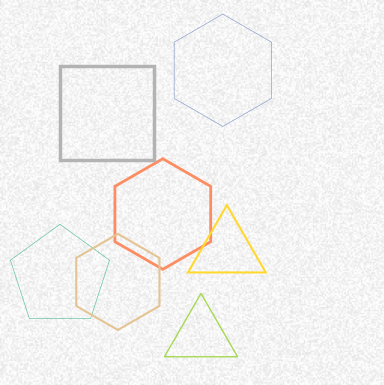[{"shape": "pentagon", "thickness": 0.5, "radius": 0.68, "center": [0.156, 0.282]}, {"shape": "hexagon", "thickness": 2, "radius": 0.72, "center": [0.423, 0.444]}, {"shape": "hexagon", "thickness": 0.5, "radius": 0.73, "center": [0.579, 0.817]}, {"shape": "triangle", "thickness": 1, "radius": 0.55, "center": [0.522, 0.128]}, {"shape": "triangle", "thickness": 1.5, "radius": 0.58, "center": [0.589, 0.351]}, {"shape": "hexagon", "thickness": 1.5, "radius": 0.62, "center": [0.306, 0.268]}, {"shape": "square", "thickness": 2.5, "radius": 0.61, "center": [0.277, 0.707]}]